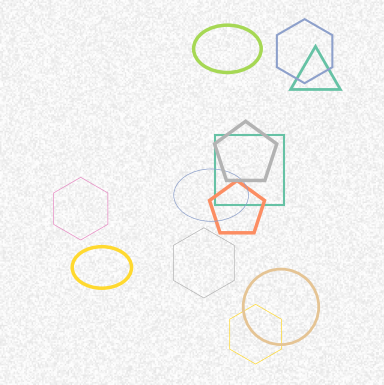[{"shape": "square", "thickness": 1.5, "radius": 0.45, "center": [0.648, 0.559]}, {"shape": "triangle", "thickness": 2, "radius": 0.37, "center": [0.819, 0.805]}, {"shape": "pentagon", "thickness": 2.5, "radius": 0.38, "center": [0.616, 0.456]}, {"shape": "oval", "thickness": 0.5, "radius": 0.49, "center": [0.548, 0.493]}, {"shape": "hexagon", "thickness": 1.5, "radius": 0.42, "center": [0.791, 0.867]}, {"shape": "hexagon", "thickness": 0.5, "radius": 0.41, "center": [0.21, 0.458]}, {"shape": "oval", "thickness": 2.5, "radius": 0.44, "center": [0.591, 0.873]}, {"shape": "hexagon", "thickness": 0.5, "radius": 0.39, "center": [0.664, 0.132]}, {"shape": "oval", "thickness": 2.5, "radius": 0.39, "center": [0.265, 0.305]}, {"shape": "circle", "thickness": 2, "radius": 0.49, "center": [0.73, 0.203]}, {"shape": "pentagon", "thickness": 2.5, "radius": 0.42, "center": [0.638, 0.6]}, {"shape": "hexagon", "thickness": 0.5, "radius": 0.46, "center": [0.53, 0.317]}]